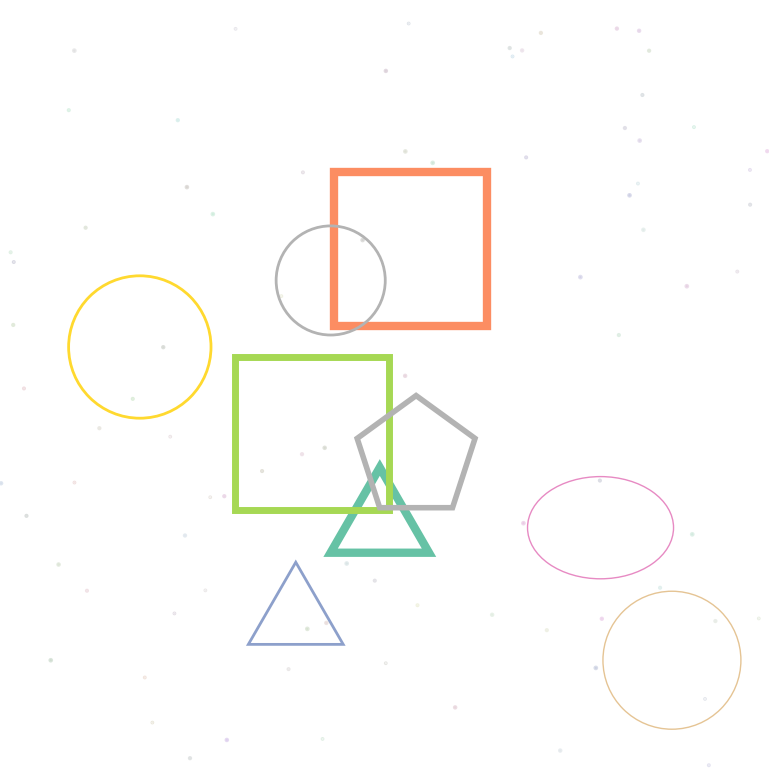[{"shape": "triangle", "thickness": 3, "radius": 0.37, "center": [0.493, 0.319]}, {"shape": "square", "thickness": 3, "radius": 0.5, "center": [0.533, 0.677]}, {"shape": "triangle", "thickness": 1, "radius": 0.36, "center": [0.384, 0.199]}, {"shape": "oval", "thickness": 0.5, "radius": 0.47, "center": [0.78, 0.315]}, {"shape": "square", "thickness": 2.5, "radius": 0.5, "center": [0.405, 0.437]}, {"shape": "circle", "thickness": 1, "radius": 0.46, "center": [0.182, 0.549]}, {"shape": "circle", "thickness": 0.5, "radius": 0.45, "center": [0.873, 0.143]}, {"shape": "pentagon", "thickness": 2, "radius": 0.4, "center": [0.54, 0.406]}, {"shape": "circle", "thickness": 1, "radius": 0.35, "center": [0.429, 0.636]}]